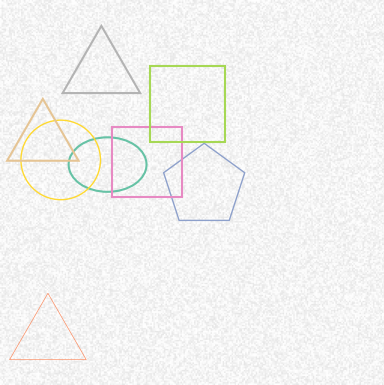[{"shape": "oval", "thickness": 1.5, "radius": 0.51, "center": [0.279, 0.573]}, {"shape": "triangle", "thickness": 0.5, "radius": 0.58, "center": [0.124, 0.123]}, {"shape": "pentagon", "thickness": 1, "radius": 0.55, "center": [0.53, 0.517]}, {"shape": "square", "thickness": 1.5, "radius": 0.46, "center": [0.382, 0.579]}, {"shape": "square", "thickness": 1.5, "radius": 0.49, "center": [0.488, 0.73]}, {"shape": "circle", "thickness": 1, "radius": 0.52, "center": [0.158, 0.585]}, {"shape": "triangle", "thickness": 1.5, "radius": 0.54, "center": [0.111, 0.636]}, {"shape": "triangle", "thickness": 1.5, "radius": 0.58, "center": [0.263, 0.816]}]